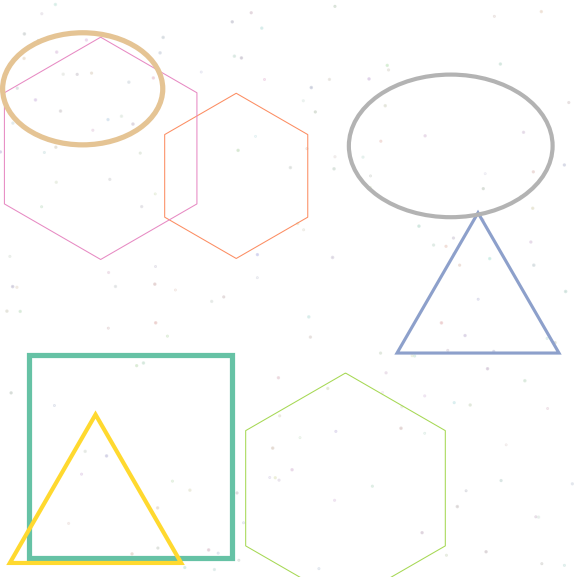[{"shape": "square", "thickness": 2.5, "radius": 0.88, "center": [0.226, 0.209]}, {"shape": "hexagon", "thickness": 0.5, "radius": 0.72, "center": [0.409, 0.695]}, {"shape": "triangle", "thickness": 1.5, "radius": 0.81, "center": [0.828, 0.469]}, {"shape": "hexagon", "thickness": 0.5, "radius": 0.96, "center": [0.174, 0.742]}, {"shape": "hexagon", "thickness": 0.5, "radius": 1.0, "center": [0.598, 0.154]}, {"shape": "triangle", "thickness": 2, "radius": 0.86, "center": [0.165, 0.11]}, {"shape": "oval", "thickness": 2.5, "radius": 0.69, "center": [0.143, 0.845]}, {"shape": "oval", "thickness": 2, "radius": 0.88, "center": [0.78, 0.747]}]